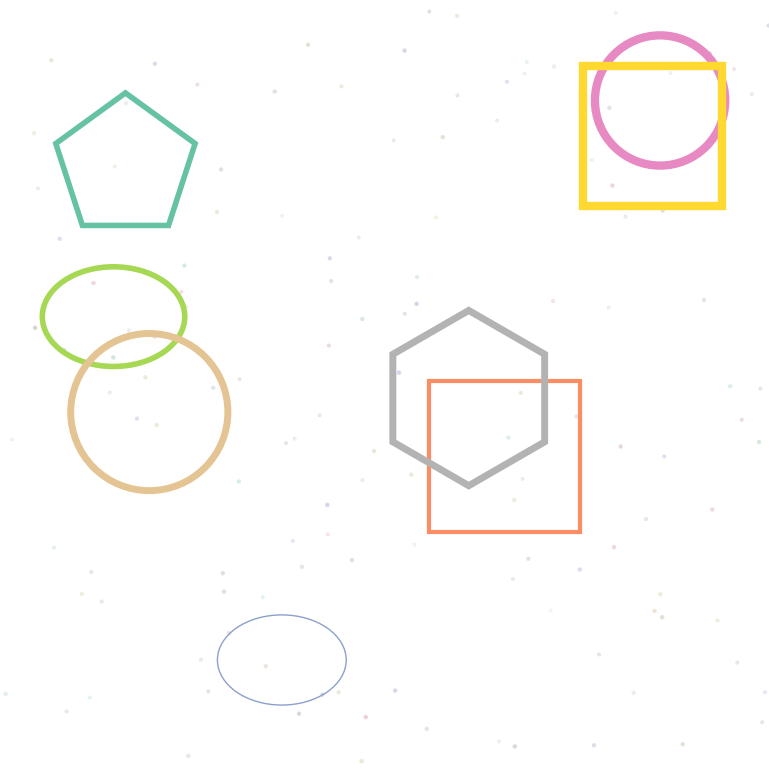[{"shape": "pentagon", "thickness": 2, "radius": 0.48, "center": [0.163, 0.784]}, {"shape": "square", "thickness": 1.5, "radius": 0.49, "center": [0.655, 0.407]}, {"shape": "oval", "thickness": 0.5, "radius": 0.42, "center": [0.366, 0.143]}, {"shape": "circle", "thickness": 3, "radius": 0.42, "center": [0.857, 0.87]}, {"shape": "oval", "thickness": 2, "radius": 0.46, "center": [0.147, 0.589]}, {"shape": "square", "thickness": 3, "radius": 0.45, "center": [0.847, 0.823]}, {"shape": "circle", "thickness": 2.5, "radius": 0.51, "center": [0.194, 0.465]}, {"shape": "hexagon", "thickness": 2.5, "radius": 0.57, "center": [0.609, 0.483]}]